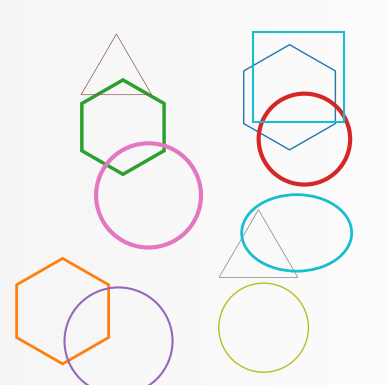[{"shape": "hexagon", "thickness": 1, "radius": 0.68, "center": [0.747, 0.747]}, {"shape": "hexagon", "thickness": 2, "radius": 0.69, "center": [0.162, 0.192]}, {"shape": "hexagon", "thickness": 2.5, "radius": 0.61, "center": [0.317, 0.67]}, {"shape": "circle", "thickness": 3, "radius": 0.59, "center": [0.786, 0.639]}, {"shape": "circle", "thickness": 1.5, "radius": 0.7, "center": [0.306, 0.114]}, {"shape": "triangle", "thickness": 0.5, "radius": 0.53, "center": [0.3, 0.807]}, {"shape": "circle", "thickness": 3, "radius": 0.68, "center": [0.383, 0.492]}, {"shape": "triangle", "thickness": 0.5, "radius": 0.59, "center": [0.667, 0.338]}, {"shape": "circle", "thickness": 1, "radius": 0.58, "center": [0.68, 0.149]}, {"shape": "oval", "thickness": 2, "radius": 0.71, "center": [0.766, 0.395]}, {"shape": "square", "thickness": 1.5, "radius": 0.59, "center": [0.77, 0.799]}]